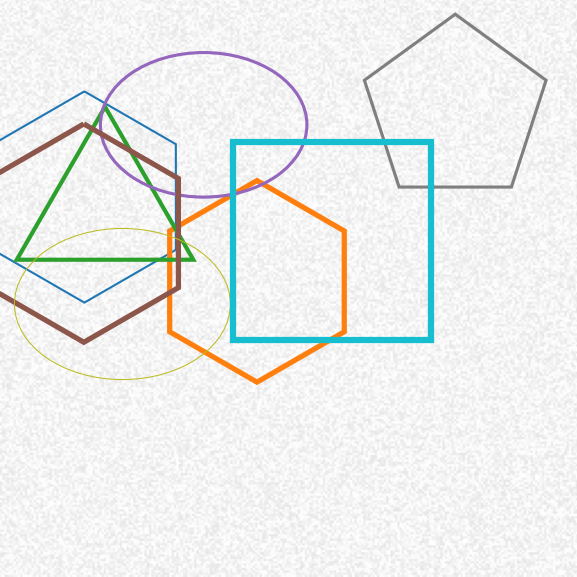[{"shape": "hexagon", "thickness": 1, "radius": 0.91, "center": [0.146, 0.658]}, {"shape": "hexagon", "thickness": 2.5, "radius": 0.87, "center": [0.445, 0.512]}, {"shape": "triangle", "thickness": 2, "radius": 0.88, "center": [0.182, 0.638]}, {"shape": "oval", "thickness": 1.5, "radius": 0.89, "center": [0.353, 0.783]}, {"shape": "hexagon", "thickness": 2.5, "radius": 0.95, "center": [0.145, 0.596]}, {"shape": "pentagon", "thickness": 1.5, "radius": 0.83, "center": [0.788, 0.809]}, {"shape": "oval", "thickness": 0.5, "radius": 0.93, "center": [0.212, 0.473]}, {"shape": "square", "thickness": 3, "radius": 0.86, "center": [0.575, 0.582]}]